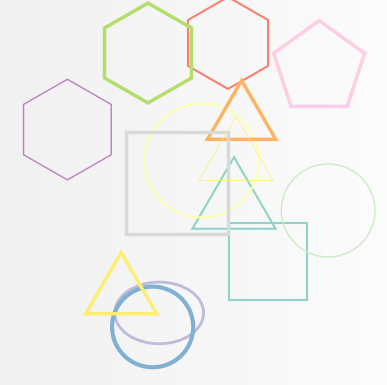[{"shape": "triangle", "thickness": 1.5, "radius": 0.62, "center": [0.604, 0.468]}, {"shape": "square", "thickness": 1.5, "radius": 0.5, "center": [0.692, 0.32]}, {"shape": "circle", "thickness": 1.5, "radius": 0.74, "center": [0.52, 0.583]}, {"shape": "oval", "thickness": 2, "radius": 0.57, "center": [0.411, 0.187]}, {"shape": "hexagon", "thickness": 1.5, "radius": 0.6, "center": [0.588, 0.888]}, {"shape": "circle", "thickness": 3, "radius": 0.52, "center": [0.394, 0.151]}, {"shape": "triangle", "thickness": 2.5, "radius": 0.51, "center": [0.624, 0.689]}, {"shape": "hexagon", "thickness": 2.5, "radius": 0.65, "center": [0.382, 0.862]}, {"shape": "pentagon", "thickness": 2.5, "radius": 0.62, "center": [0.824, 0.823]}, {"shape": "square", "thickness": 2.5, "radius": 0.66, "center": [0.457, 0.524]}, {"shape": "hexagon", "thickness": 1, "radius": 0.65, "center": [0.174, 0.663]}, {"shape": "circle", "thickness": 1, "radius": 0.6, "center": [0.847, 0.453]}, {"shape": "triangle", "thickness": 0.5, "radius": 0.55, "center": [0.609, 0.587]}, {"shape": "triangle", "thickness": 2.5, "radius": 0.53, "center": [0.313, 0.238]}]